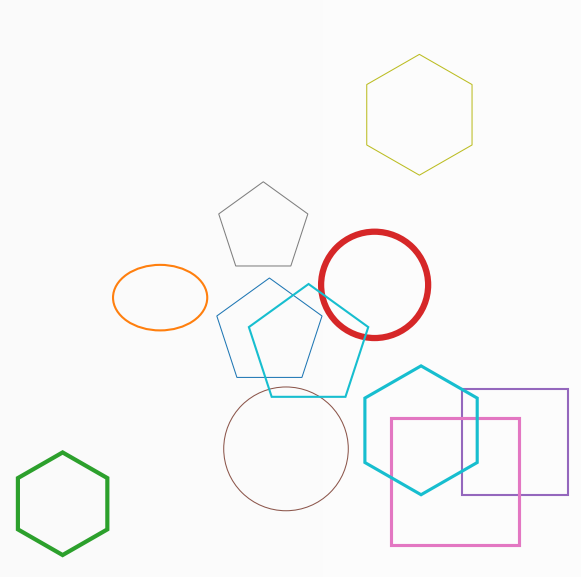[{"shape": "pentagon", "thickness": 0.5, "radius": 0.48, "center": [0.464, 0.423]}, {"shape": "oval", "thickness": 1, "radius": 0.41, "center": [0.275, 0.484]}, {"shape": "hexagon", "thickness": 2, "radius": 0.44, "center": [0.108, 0.127]}, {"shape": "circle", "thickness": 3, "radius": 0.46, "center": [0.645, 0.506]}, {"shape": "square", "thickness": 1, "radius": 0.46, "center": [0.885, 0.234]}, {"shape": "circle", "thickness": 0.5, "radius": 0.54, "center": [0.492, 0.222]}, {"shape": "square", "thickness": 1.5, "radius": 0.55, "center": [0.783, 0.165]}, {"shape": "pentagon", "thickness": 0.5, "radius": 0.4, "center": [0.453, 0.604]}, {"shape": "hexagon", "thickness": 0.5, "radius": 0.52, "center": [0.722, 0.8]}, {"shape": "hexagon", "thickness": 1.5, "radius": 0.56, "center": [0.724, 0.254]}, {"shape": "pentagon", "thickness": 1, "radius": 0.54, "center": [0.531, 0.399]}]